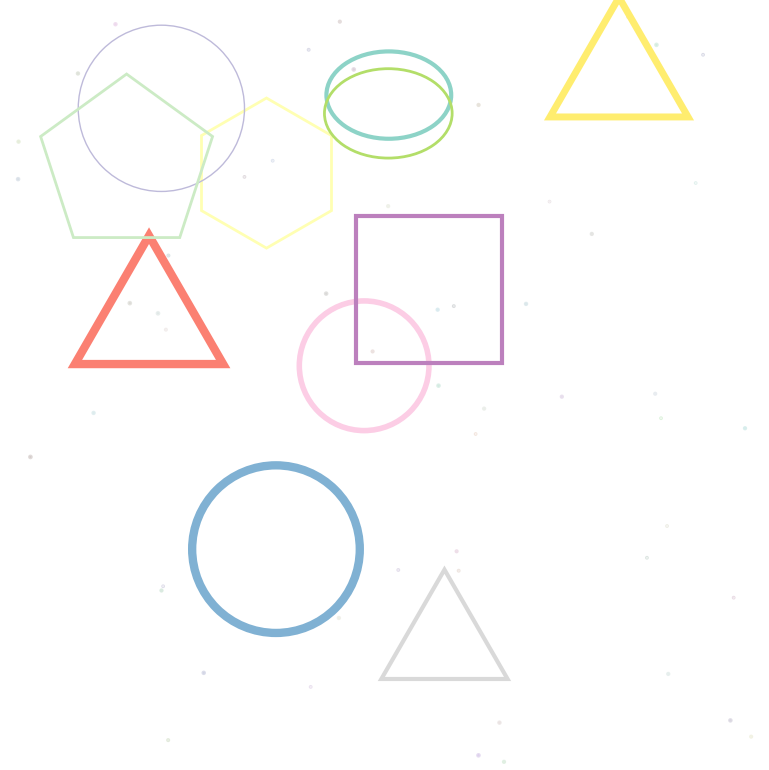[{"shape": "oval", "thickness": 1.5, "radius": 0.41, "center": [0.505, 0.877]}, {"shape": "hexagon", "thickness": 1, "radius": 0.49, "center": [0.346, 0.775]}, {"shape": "circle", "thickness": 0.5, "radius": 0.54, "center": [0.21, 0.859]}, {"shape": "triangle", "thickness": 3, "radius": 0.56, "center": [0.194, 0.583]}, {"shape": "circle", "thickness": 3, "radius": 0.54, "center": [0.358, 0.287]}, {"shape": "oval", "thickness": 1, "radius": 0.41, "center": [0.504, 0.853]}, {"shape": "circle", "thickness": 2, "radius": 0.42, "center": [0.473, 0.525]}, {"shape": "triangle", "thickness": 1.5, "radius": 0.47, "center": [0.577, 0.166]}, {"shape": "square", "thickness": 1.5, "radius": 0.48, "center": [0.557, 0.624]}, {"shape": "pentagon", "thickness": 1, "radius": 0.59, "center": [0.164, 0.786]}, {"shape": "triangle", "thickness": 2.5, "radius": 0.52, "center": [0.804, 0.9]}]